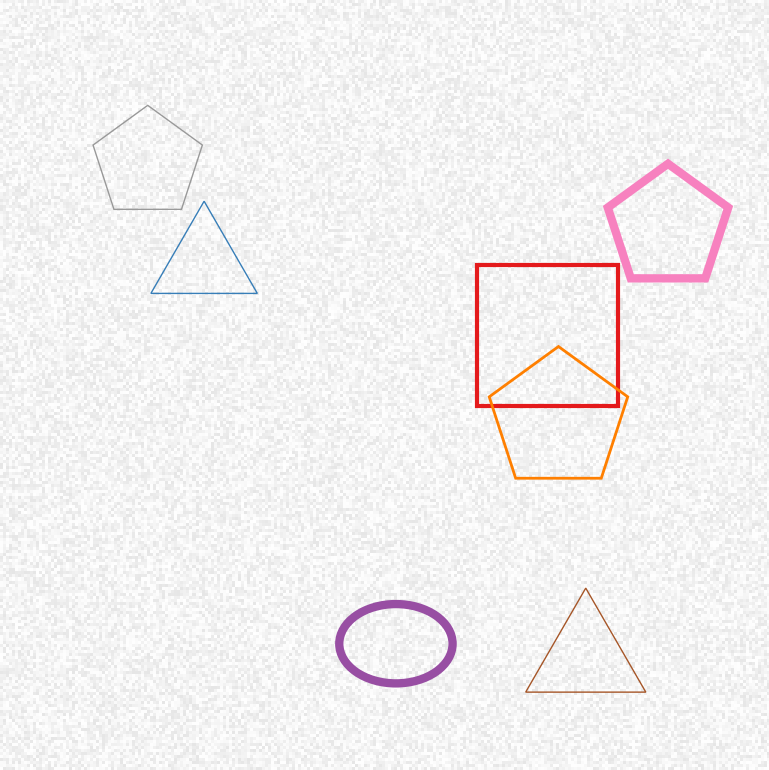[{"shape": "square", "thickness": 1.5, "radius": 0.46, "center": [0.711, 0.565]}, {"shape": "triangle", "thickness": 0.5, "radius": 0.4, "center": [0.265, 0.659]}, {"shape": "oval", "thickness": 3, "radius": 0.37, "center": [0.514, 0.164]}, {"shape": "pentagon", "thickness": 1, "radius": 0.47, "center": [0.725, 0.455]}, {"shape": "triangle", "thickness": 0.5, "radius": 0.45, "center": [0.761, 0.146]}, {"shape": "pentagon", "thickness": 3, "radius": 0.41, "center": [0.868, 0.705]}, {"shape": "pentagon", "thickness": 0.5, "radius": 0.37, "center": [0.192, 0.789]}]